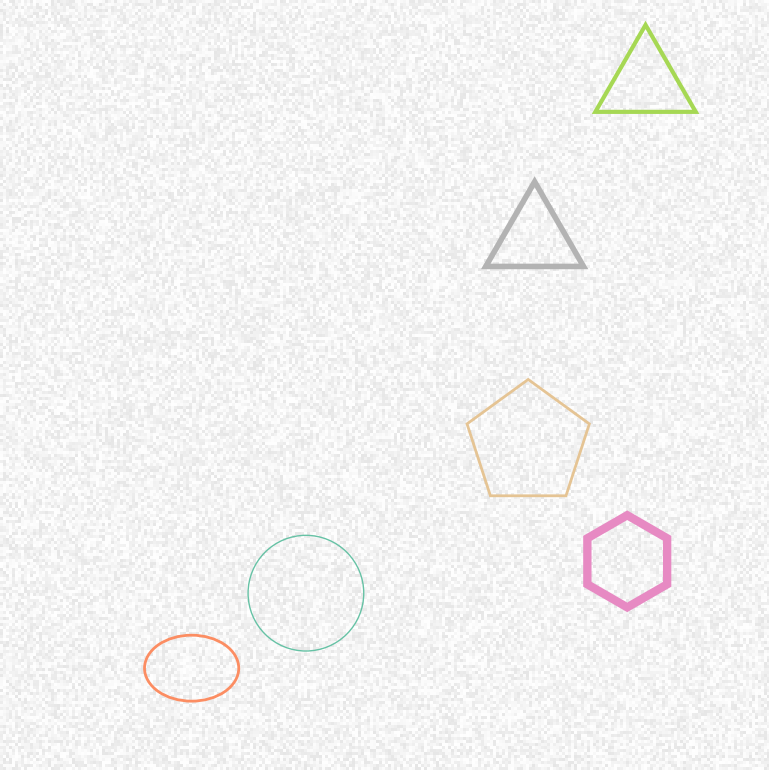[{"shape": "circle", "thickness": 0.5, "radius": 0.38, "center": [0.397, 0.23]}, {"shape": "oval", "thickness": 1, "radius": 0.31, "center": [0.249, 0.132]}, {"shape": "hexagon", "thickness": 3, "radius": 0.3, "center": [0.815, 0.271]}, {"shape": "triangle", "thickness": 1.5, "radius": 0.38, "center": [0.838, 0.892]}, {"shape": "pentagon", "thickness": 1, "radius": 0.42, "center": [0.686, 0.424]}, {"shape": "triangle", "thickness": 2, "radius": 0.37, "center": [0.694, 0.691]}]